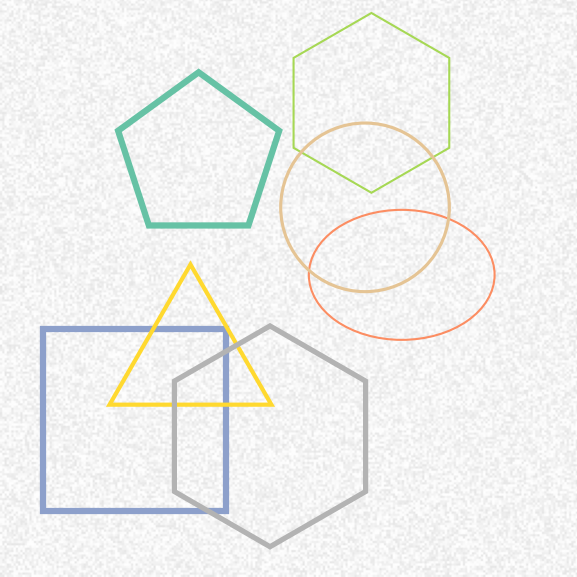[{"shape": "pentagon", "thickness": 3, "radius": 0.73, "center": [0.344, 0.727]}, {"shape": "oval", "thickness": 1, "radius": 0.8, "center": [0.696, 0.523]}, {"shape": "square", "thickness": 3, "radius": 0.79, "center": [0.232, 0.272]}, {"shape": "hexagon", "thickness": 1, "radius": 0.78, "center": [0.643, 0.821]}, {"shape": "triangle", "thickness": 2, "radius": 0.81, "center": [0.33, 0.379]}, {"shape": "circle", "thickness": 1.5, "radius": 0.73, "center": [0.632, 0.64]}, {"shape": "hexagon", "thickness": 2.5, "radius": 0.96, "center": [0.468, 0.244]}]